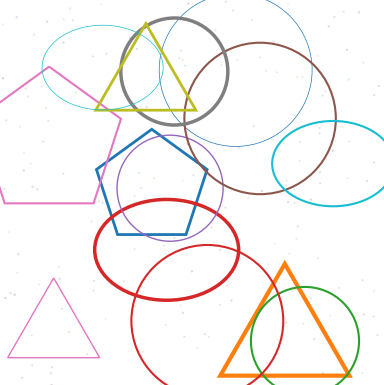[{"shape": "pentagon", "thickness": 2, "radius": 0.76, "center": [0.394, 0.513]}, {"shape": "circle", "thickness": 0.5, "radius": 0.99, "center": [0.612, 0.818]}, {"shape": "triangle", "thickness": 3, "radius": 0.97, "center": [0.74, 0.121]}, {"shape": "circle", "thickness": 1.5, "radius": 0.7, "center": [0.792, 0.114]}, {"shape": "oval", "thickness": 2.5, "radius": 0.93, "center": [0.433, 0.351]}, {"shape": "circle", "thickness": 1.5, "radius": 0.99, "center": [0.539, 0.166]}, {"shape": "circle", "thickness": 1, "radius": 0.69, "center": [0.442, 0.511]}, {"shape": "circle", "thickness": 1.5, "radius": 0.98, "center": [0.676, 0.692]}, {"shape": "triangle", "thickness": 1, "radius": 0.69, "center": [0.139, 0.14]}, {"shape": "pentagon", "thickness": 1.5, "radius": 0.98, "center": [0.128, 0.631]}, {"shape": "circle", "thickness": 2.5, "radius": 0.69, "center": [0.453, 0.814]}, {"shape": "triangle", "thickness": 2, "radius": 0.75, "center": [0.379, 0.789]}, {"shape": "oval", "thickness": 0.5, "radius": 0.79, "center": [0.267, 0.825]}, {"shape": "oval", "thickness": 1.5, "radius": 0.79, "center": [0.865, 0.575]}]